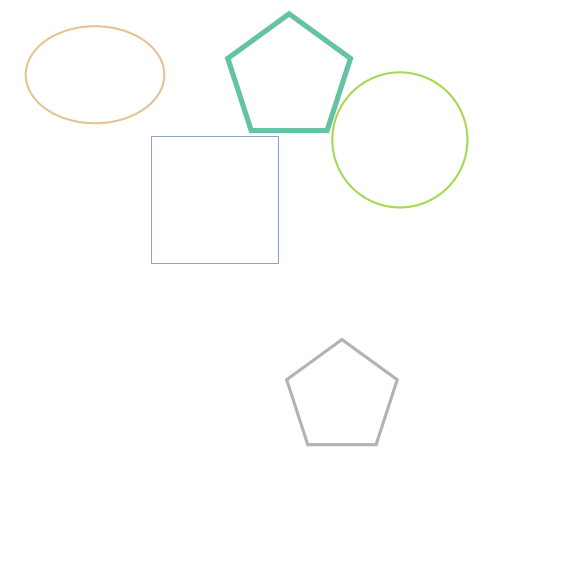[{"shape": "pentagon", "thickness": 2.5, "radius": 0.56, "center": [0.501, 0.863]}, {"shape": "square", "thickness": 0.5, "radius": 0.55, "center": [0.372, 0.654]}, {"shape": "circle", "thickness": 1, "radius": 0.58, "center": [0.692, 0.757]}, {"shape": "oval", "thickness": 1, "radius": 0.6, "center": [0.165, 0.87]}, {"shape": "pentagon", "thickness": 1.5, "radius": 0.5, "center": [0.592, 0.311]}]